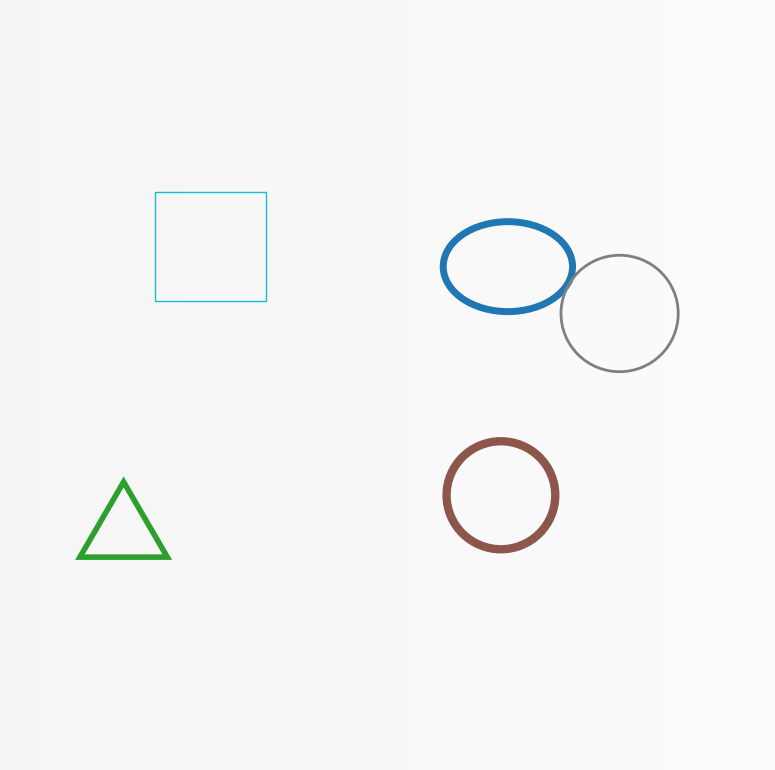[{"shape": "oval", "thickness": 2.5, "radius": 0.42, "center": [0.655, 0.654]}, {"shape": "triangle", "thickness": 2, "radius": 0.33, "center": [0.159, 0.309]}, {"shape": "circle", "thickness": 3, "radius": 0.35, "center": [0.646, 0.357]}, {"shape": "circle", "thickness": 1, "radius": 0.38, "center": [0.799, 0.593]}, {"shape": "square", "thickness": 0.5, "radius": 0.36, "center": [0.271, 0.68]}]